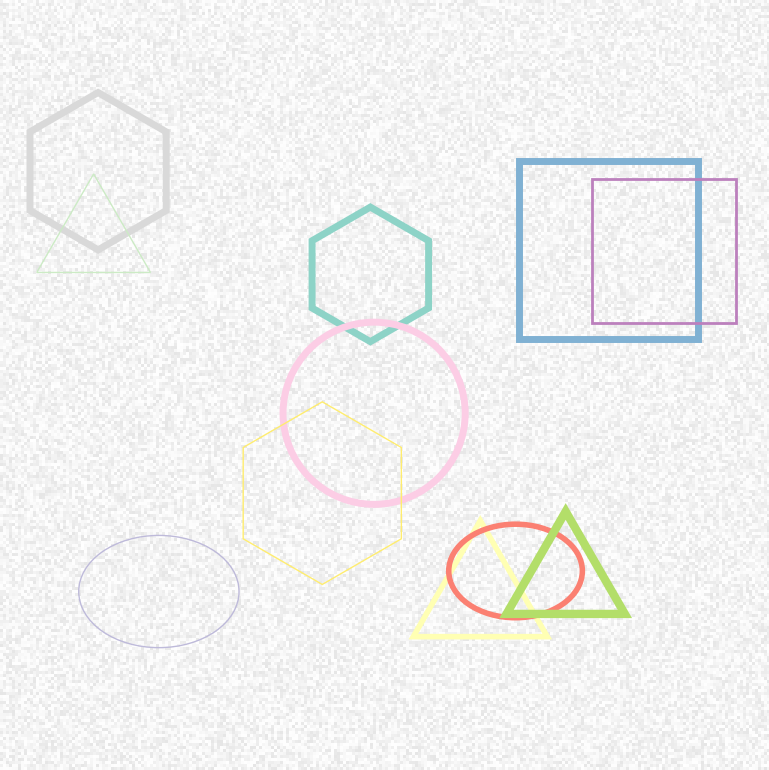[{"shape": "hexagon", "thickness": 2.5, "radius": 0.44, "center": [0.481, 0.644]}, {"shape": "triangle", "thickness": 2, "radius": 0.5, "center": [0.624, 0.223]}, {"shape": "oval", "thickness": 0.5, "radius": 0.52, "center": [0.206, 0.232]}, {"shape": "oval", "thickness": 2, "radius": 0.43, "center": [0.67, 0.258]}, {"shape": "square", "thickness": 2.5, "radius": 0.58, "center": [0.79, 0.676]}, {"shape": "triangle", "thickness": 3, "radius": 0.44, "center": [0.735, 0.247]}, {"shape": "circle", "thickness": 2.5, "radius": 0.59, "center": [0.486, 0.463]}, {"shape": "hexagon", "thickness": 2.5, "radius": 0.51, "center": [0.127, 0.778]}, {"shape": "square", "thickness": 1, "radius": 0.47, "center": [0.862, 0.674]}, {"shape": "triangle", "thickness": 0.5, "radius": 0.43, "center": [0.122, 0.689]}, {"shape": "hexagon", "thickness": 0.5, "radius": 0.59, "center": [0.419, 0.36]}]